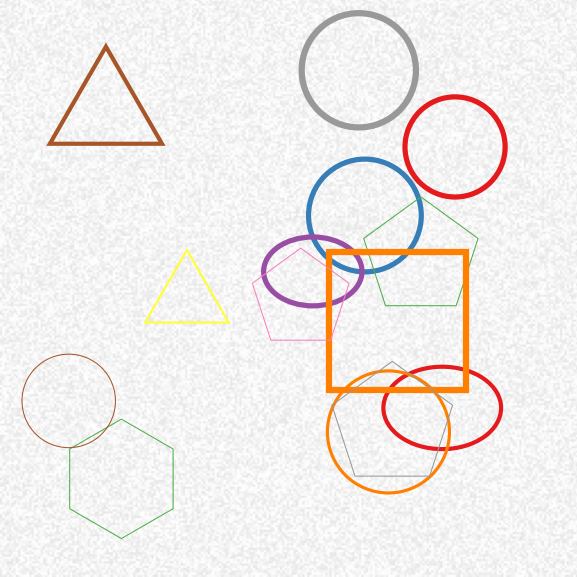[{"shape": "oval", "thickness": 2, "radius": 0.51, "center": [0.766, 0.293]}, {"shape": "circle", "thickness": 2.5, "radius": 0.43, "center": [0.788, 0.745]}, {"shape": "circle", "thickness": 2.5, "radius": 0.49, "center": [0.632, 0.626]}, {"shape": "hexagon", "thickness": 0.5, "radius": 0.52, "center": [0.21, 0.17]}, {"shape": "pentagon", "thickness": 0.5, "radius": 0.52, "center": [0.729, 0.554]}, {"shape": "oval", "thickness": 2.5, "radius": 0.43, "center": [0.542, 0.529]}, {"shape": "circle", "thickness": 1.5, "radius": 0.53, "center": [0.673, 0.251]}, {"shape": "square", "thickness": 3, "radius": 0.6, "center": [0.688, 0.443]}, {"shape": "triangle", "thickness": 1, "radius": 0.42, "center": [0.324, 0.482]}, {"shape": "circle", "thickness": 0.5, "radius": 0.4, "center": [0.119, 0.305]}, {"shape": "triangle", "thickness": 2, "radius": 0.56, "center": [0.183, 0.806]}, {"shape": "pentagon", "thickness": 0.5, "radius": 0.44, "center": [0.521, 0.481]}, {"shape": "circle", "thickness": 3, "radius": 0.49, "center": [0.621, 0.877]}, {"shape": "pentagon", "thickness": 0.5, "radius": 0.55, "center": [0.679, 0.264]}]